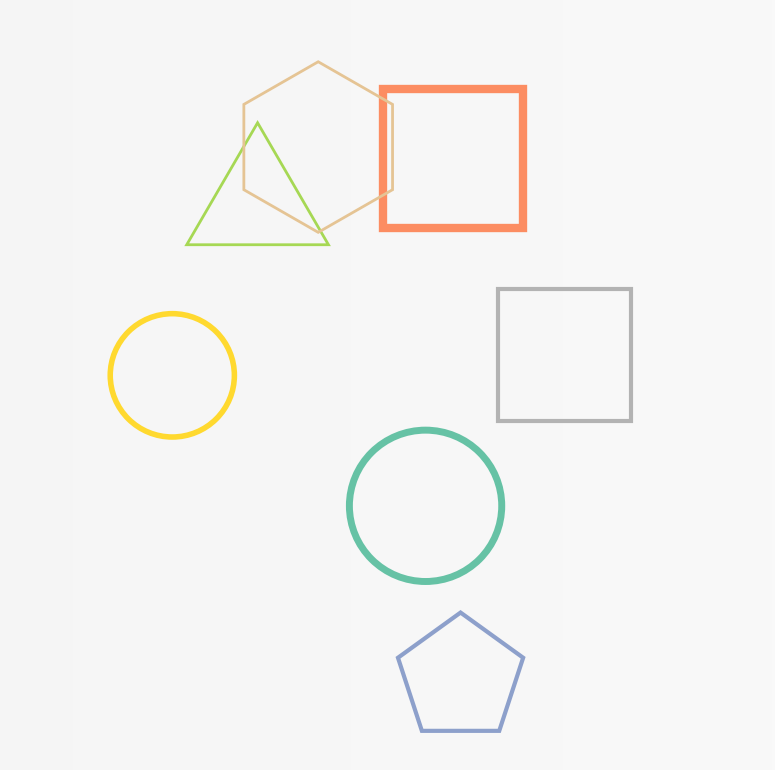[{"shape": "circle", "thickness": 2.5, "radius": 0.49, "center": [0.549, 0.343]}, {"shape": "square", "thickness": 3, "radius": 0.45, "center": [0.585, 0.794]}, {"shape": "pentagon", "thickness": 1.5, "radius": 0.42, "center": [0.594, 0.12]}, {"shape": "triangle", "thickness": 1, "radius": 0.53, "center": [0.332, 0.735]}, {"shape": "circle", "thickness": 2, "radius": 0.4, "center": [0.222, 0.513]}, {"shape": "hexagon", "thickness": 1, "radius": 0.55, "center": [0.411, 0.809]}, {"shape": "square", "thickness": 1.5, "radius": 0.43, "center": [0.728, 0.539]}]